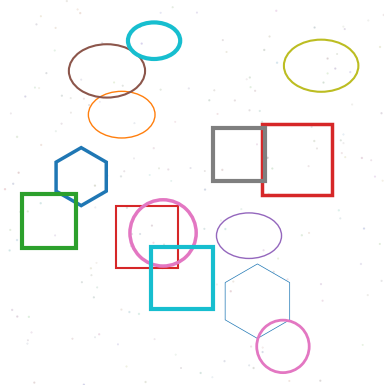[{"shape": "hexagon", "thickness": 2.5, "radius": 0.38, "center": [0.211, 0.541]}, {"shape": "hexagon", "thickness": 0.5, "radius": 0.48, "center": [0.669, 0.218]}, {"shape": "oval", "thickness": 1, "radius": 0.43, "center": [0.316, 0.702]}, {"shape": "square", "thickness": 3, "radius": 0.35, "center": [0.127, 0.427]}, {"shape": "square", "thickness": 1.5, "radius": 0.4, "center": [0.381, 0.383]}, {"shape": "square", "thickness": 2.5, "radius": 0.46, "center": [0.771, 0.585]}, {"shape": "oval", "thickness": 1, "radius": 0.42, "center": [0.647, 0.388]}, {"shape": "oval", "thickness": 1.5, "radius": 0.49, "center": [0.278, 0.816]}, {"shape": "circle", "thickness": 2, "radius": 0.34, "center": [0.735, 0.1]}, {"shape": "circle", "thickness": 2.5, "radius": 0.43, "center": [0.424, 0.395]}, {"shape": "square", "thickness": 3, "radius": 0.34, "center": [0.621, 0.599]}, {"shape": "oval", "thickness": 1.5, "radius": 0.48, "center": [0.834, 0.829]}, {"shape": "oval", "thickness": 3, "radius": 0.34, "center": [0.4, 0.894]}, {"shape": "square", "thickness": 3, "radius": 0.4, "center": [0.473, 0.279]}]